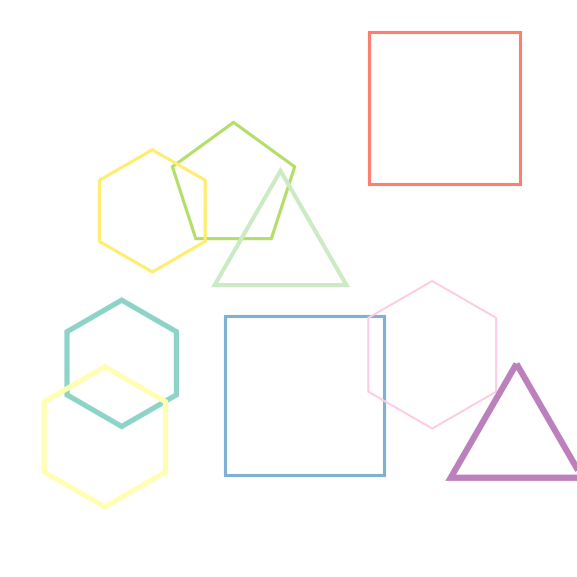[{"shape": "hexagon", "thickness": 2.5, "radius": 0.55, "center": [0.211, 0.37]}, {"shape": "hexagon", "thickness": 2.5, "radius": 0.61, "center": [0.182, 0.243]}, {"shape": "square", "thickness": 1.5, "radius": 0.66, "center": [0.77, 0.812]}, {"shape": "square", "thickness": 1.5, "radius": 0.69, "center": [0.527, 0.315]}, {"shape": "pentagon", "thickness": 1.5, "radius": 0.56, "center": [0.404, 0.676]}, {"shape": "hexagon", "thickness": 1, "radius": 0.64, "center": [0.748, 0.385]}, {"shape": "triangle", "thickness": 3, "radius": 0.66, "center": [0.894, 0.238]}, {"shape": "triangle", "thickness": 2, "radius": 0.66, "center": [0.486, 0.571]}, {"shape": "hexagon", "thickness": 1.5, "radius": 0.53, "center": [0.264, 0.634]}]